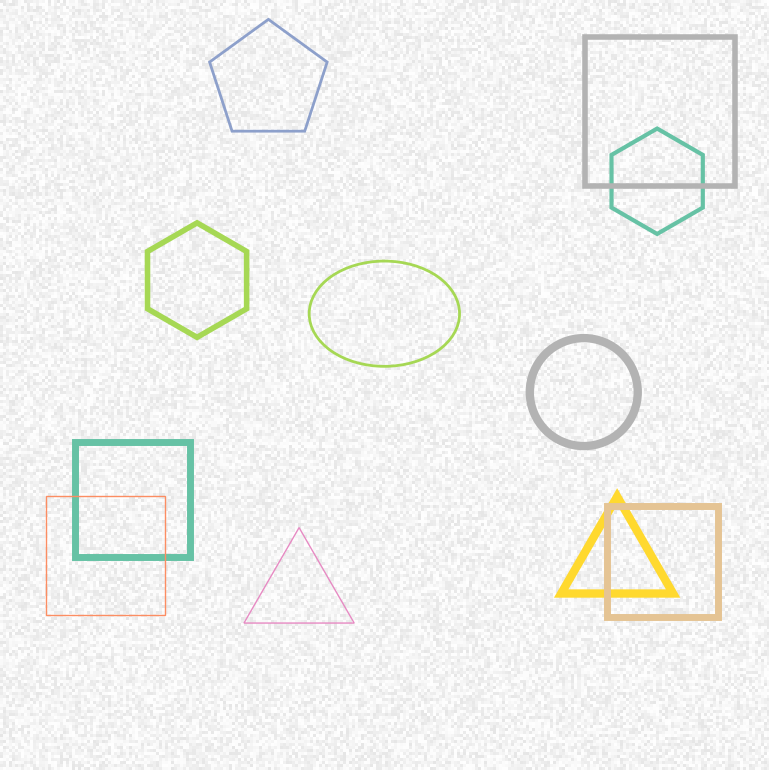[{"shape": "square", "thickness": 2.5, "radius": 0.37, "center": [0.172, 0.351]}, {"shape": "hexagon", "thickness": 1.5, "radius": 0.34, "center": [0.853, 0.765]}, {"shape": "square", "thickness": 0.5, "radius": 0.39, "center": [0.137, 0.278]}, {"shape": "pentagon", "thickness": 1, "radius": 0.4, "center": [0.349, 0.895]}, {"shape": "triangle", "thickness": 0.5, "radius": 0.41, "center": [0.388, 0.232]}, {"shape": "hexagon", "thickness": 2, "radius": 0.37, "center": [0.256, 0.636]}, {"shape": "oval", "thickness": 1, "radius": 0.49, "center": [0.499, 0.593]}, {"shape": "triangle", "thickness": 3, "radius": 0.42, "center": [0.801, 0.271]}, {"shape": "square", "thickness": 2.5, "radius": 0.36, "center": [0.86, 0.271]}, {"shape": "square", "thickness": 2, "radius": 0.49, "center": [0.857, 0.855]}, {"shape": "circle", "thickness": 3, "radius": 0.35, "center": [0.758, 0.491]}]